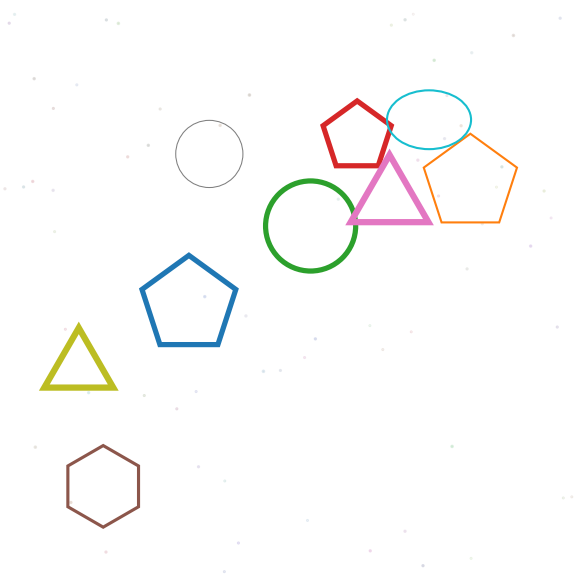[{"shape": "pentagon", "thickness": 2.5, "radius": 0.43, "center": [0.327, 0.472]}, {"shape": "pentagon", "thickness": 1, "radius": 0.42, "center": [0.815, 0.683]}, {"shape": "circle", "thickness": 2.5, "radius": 0.39, "center": [0.538, 0.608]}, {"shape": "pentagon", "thickness": 2.5, "radius": 0.31, "center": [0.618, 0.762]}, {"shape": "hexagon", "thickness": 1.5, "radius": 0.35, "center": [0.179, 0.157]}, {"shape": "triangle", "thickness": 3, "radius": 0.39, "center": [0.675, 0.653]}, {"shape": "circle", "thickness": 0.5, "radius": 0.29, "center": [0.362, 0.733]}, {"shape": "triangle", "thickness": 3, "radius": 0.34, "center": [0.136, 0.362]}, {"shape": "oval", "thickness": 1, "radius": 0.36, "center": [0.743, 0.792]}]